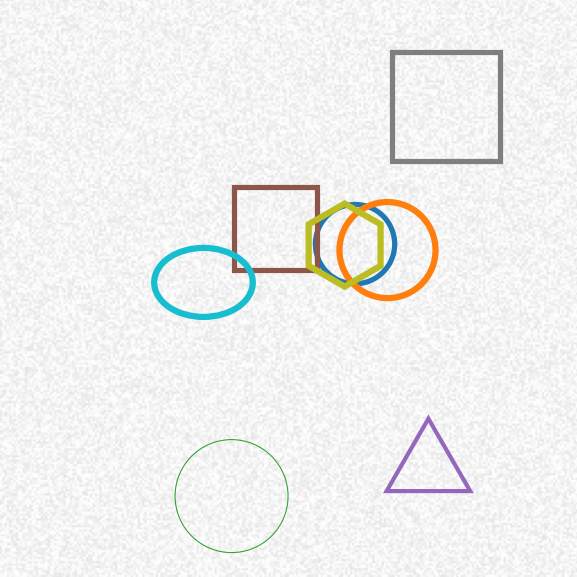[{"shape": "circle", "thickness": 2.5, "radius": 0.34, "center": [0.615, 0.576]}, {"shape": "circle", "thickness": 3, "radius": 0.42, "center": [0.671, 0.566]}, {"shape": "circle", "thickness": 0.5, "radius": 0.49, "center": [0.401, 0.14]}, {"shape": "triangle", "thickness": 2, "radius": 0.42, "center": [0.742, 0.191]}, {"shape": "square", "thickness": 2.5, "radius": 0.36, "center": [0.477, 0.603]}, {"shape": "square", "thickness": 2.5, "radius": 0.47, "center": [0.772, 0.815]}, {"shape": "hexagon", "thickness": 3, "radius": 0.36, "center": [0.597, 0.575]}, {"shape": "oval", "thickness": 3, "radius": 0.43, "center": [0.352, 0.51]}]